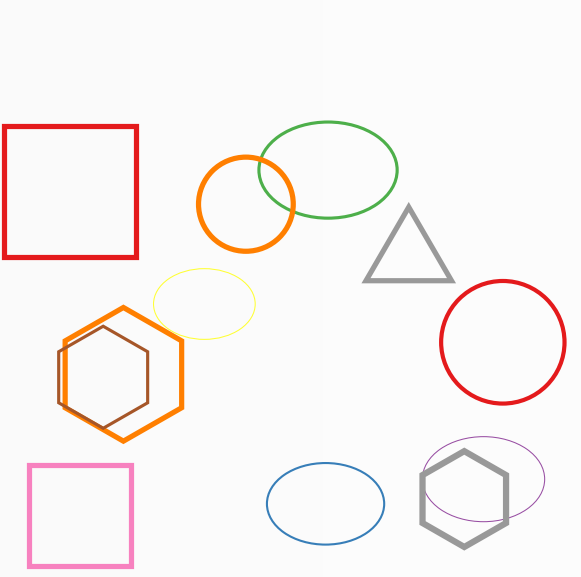[{"shape": "square", "thickness": 2.5, "radius": 0.57, "center": [0.121, 0.668]}, {"shape": "circle", "thickness": 2, "radius": 0.53, "center": [0.865, 0.406]}, {"shape": "oval", "thickness": 1, "radius": 0.5, "center": [0.56, 0.127]}, {"shape": "oval", "thickness": 1.5, "radius": 0.59, "center": [0.564, 0.705]}, {"shape": "oval", "thickness": 0.5, "radius": 0.53, "center": [0.832, 0.169]}, {"shape": "hexagon", "thickness": 2.5, "radius": 0.58, "center": [0.212, 0.351]}, {"shape": "circle", "thickness": 2.5, "radius": 0.41, "center": [0.423, 0.646]}, {"shape": "oval", "thickness": 0.5, "radius": 0.44, "center": [0.352, 0.473]}, {"shape": "hexagon", "thickness": 1.5, "radius": 0.44, "center": [0.178, 0.346]}, {"shape": "square", "thickness": 2.5, "radius": 0.44, "center": [0.138, 0.107]}, {"shape": "triangle", "thickness": 2.5, "radius": 0.42, "center": [0.703, 0.556]}, {"shape": "hexagon", "thickness": 3, "radius": 0.41, "center": [0.799, 0.135]}]